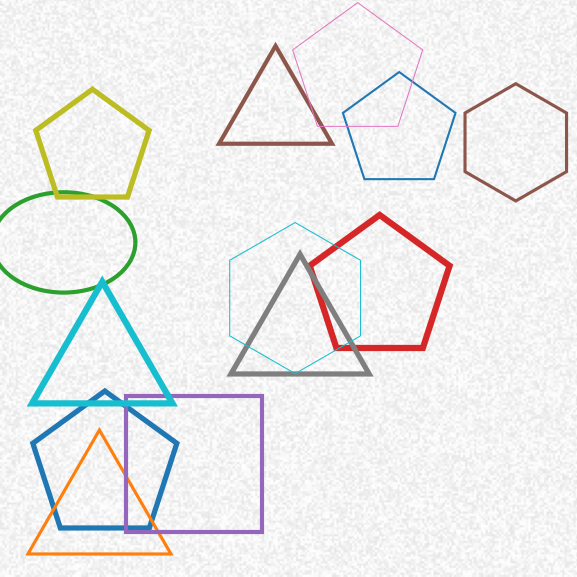[{"shape": "pentagon", "thickness": 1, "radius": 0.51, "center": [0.691, 0.772]}, {"shape": "pentagon", "thickness": 2.5, "radius": 0.66, "center": [0.182, 0.191]}, {"shape": "triangle", "thickness": 1.5, "radius": 0.72, "center": [0.172, 0.111]}, {"shape": "oval", "thickness": 2, "radius": 0.62, "center": [0.11, 0.579]}, {"shape": "pentagon", "thickness": 3, "radius": 0.64, "center": [0.657, 0.5]}, {"shape": "square", "thickness": 2, "radius": 0.59, "center": [0.335, 0.196]}, {"shape": "triangle", "thickness": 2, "radius": 0.56, "center": [0.477, 0.807]}, {"shape": "hexagon", "thickness": 1.5, "radius": 0.51, "center": [0.893, 0.753]}, {"shape": "pentagon", "thickness": 0.5, "radius": 0.59, "center": [0.619, 0.876]}, {"shape": "triangle", "thickness": 2.5, "radius": 0.69, "center": [0.52, 0.421]}, {"shape": "pentagon", "thickness": 2.5, "radius": 0.52, "center": [0.16, 0.741]}, {"shape": "hexagon", "thickness": 0.5, "radius": 0.65, "center": [0.511, 0.483]}, {"shape": "triangle", "thickness": 3, "radius": 0.7, "center": [0.177, 0.371]}]